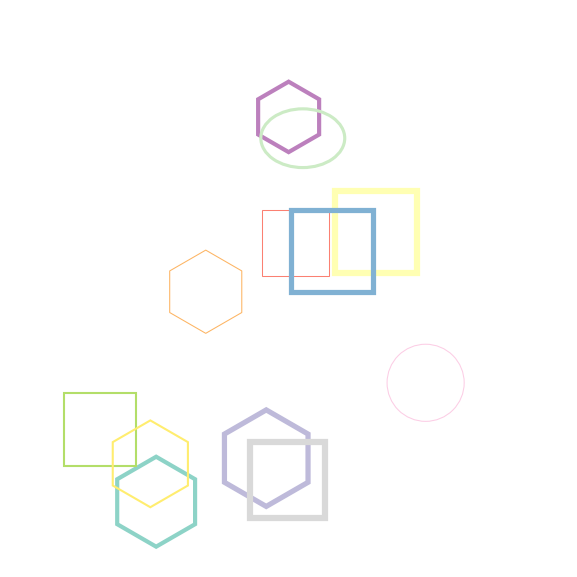[{"shape": "hexagon", "thickness": 2, "radius": 0.39, "center": [0.27, 0.13]}, {"shape": "square", "thickness": 3, "radius": 0.36, "center": [0.651, 0.597]}, {"shape": "hexagon", "thickness": 2.5, "radius": 0.42, "center": [0.461, 0.206]}, {"shape": "square", "thickness": 0.5, "radius": 0.29, "center": [0.512, 0.578]}, {"shape": "square", "thickness": 2.5, "radius": 0.36, "center": [0.574, 0.565]}, {"shape": "hexagon", "thickness": 0.5, "radius": 0.36, "center": [0.356, 0.494]}, {"shape": "square", "thickness": 1, "radius": 0.31, "center": [0.173, 0.256]}, {"shape": "circle", "thickness": 0.5, "radius": 0.33, "center": [0.737, 0.336]}, {"shape": "square", "thickness": 3, "radius": 0.33, "center": [0.498, 0.168]}, {"shape": "hexagon", "thickness": 2, "radius": 0.3, "center": [0.5, 0.797]}, {"shape": "oval", "thickness": 1.5, "radius": 0.36, "center": [0.524, 0.76]}, {"shape": "hexagon", "thickness": 1, "radius": 0.38, "center": [0.26, 0.196]}]